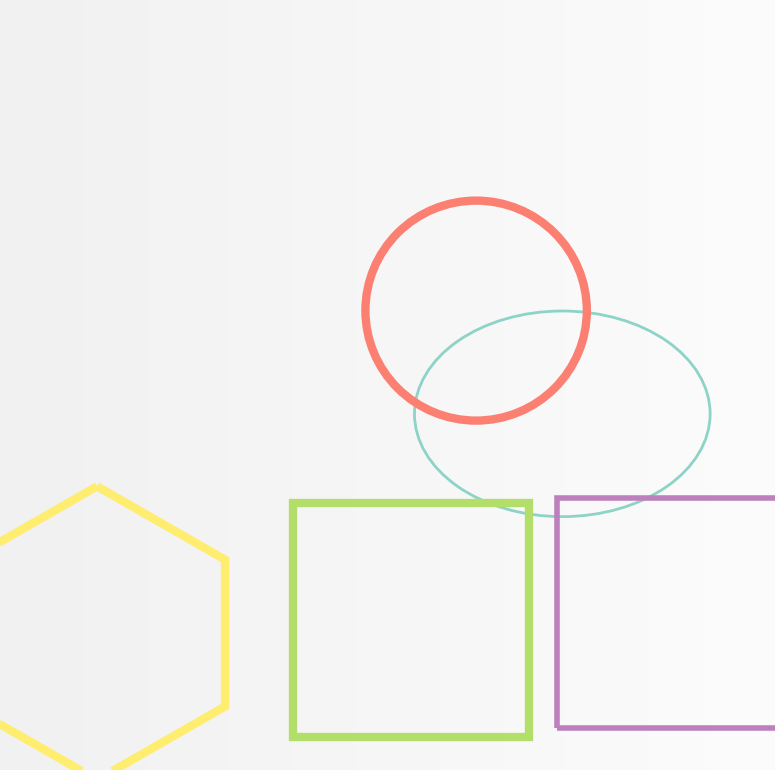[{"shape": "oval", "thickness": 1, "radius": 0.95, "center": [0.726, 0.463]}, {"shape": "circle", "thickness": 3, "radius": 0.71, "center": [0.614, 0.597]}, {"shape": "square", "thickness": 3, "radius": 0.76, "center": [0.53, 0.195]}, {"shape": "square", "thickness": 2, "radius": 0.75, "center": [0.869, 0.203]}, {"shape": "hexagon", "thickness": 3, "radius": 0.95, "center": [0.125, 0.178]}]